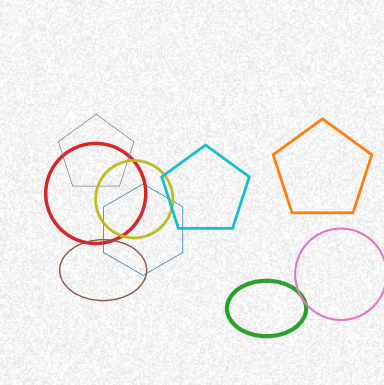[{"shape": "hexagon", "thickness": 0.5, "radius": 0.59, "center": [0.372, 0.403]}, {"shape": "pentagon", "thickness": 2, "radius": 0.67, "center": [0.838, 0.556]}, {"shape": "oval", "thickness": 3, "radius": 0.51, "center": [0.692, 0.199]}, {"shape": "circle", "thickness": 2.5, "radius": 0.65, "center": [0.249, 0.498]}, {"shape": "oval", "thickness": 1, "radius": 0.56, "center": [0.268, 0.298]}, {"shape": "circle", "thickness": 1.5, "radius": 0.59, "center": [0.885, 0.288]}, {"shape": "pentagon", "thickness": 0.5, "radius": 0.52, "center": [0.25, 0.6]}, {"shape": "circle", "thickness": 2, "radius": 0.5, "center": [0.349, 0.483]}, {"shape": "pentagon", "thickness": 2, "radius": 0.6, "center": [0.534, 0.504]}]